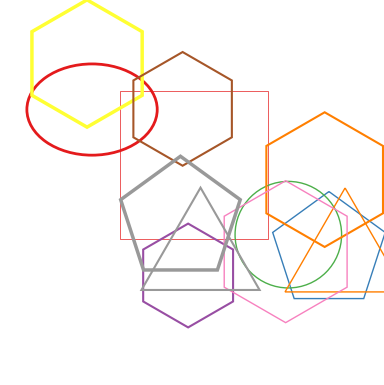[{"shape": "oval", "thickness": 2, "radius": 0.85, "center": [0.239, 0.715]}, {"shape": "square", "thickness": 0.5, "radius": 0.96, "center": [0.504, 0.571]}, {"shape": "pentagon", "thickness": 1, "radius": 0.77, "center": [0.854, 0.349]}, {"shape": "circle", "thickness": 1, "radius": 0.69, "center": [0.749, 0.39]}, {"shape": "hexagon", "thickness": 1.5, "radius": 0.67, "center": [0.489, 0.284]}, {"shape": "hexagon", "thickness": 1.5, "radius": 0.87, "center": [0.843, 0.533]}, {"shape": "triangle", "thickness": 1, "radius": 0.9, "center": [0.896, 0.332]}, {"shape": "hexagon", "thickness": 2.5, "radius": 0.83, "center": [0.226, 0.835]}, {"shape": "hexagon", "thickness": 1.5, "radius": 0.74, "center": [0.474, 0.717]}, {"shape": "hexagon", "thickness": 1, "radius": 0.92, "center": [0.742, 0.346]}, {"shape": "triangle", "thickness": 1.5, "radius": 0.89, "center": [0.521, 0.335]}, {"shape": "pentagon", "thickness": 2.5, "radius": 0.82, "center": [0.469, 0.431]}]